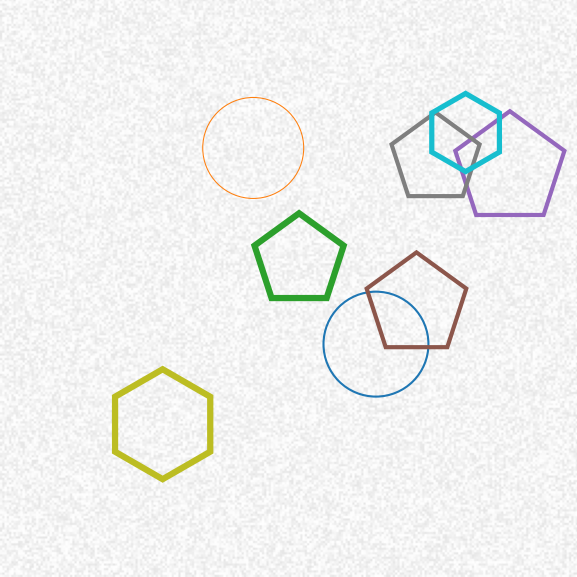[{"shape": "circle", "thickness": 1, "radius": 0.45, "center": [0.651, 0.403]}, {"shape": "circle", "thickness": 0.5, "radius": 0.44, "center": [0.438, 0.743]}, {"shape": "pentagon", "thickness": 3, "radius": 0.41, "center": [0.518, 0.549]}, {"shape": "pentagon", "thickness": 2, "radius": 0.5, "center": [0.883, 0.707]}, {"shape": "pentagon", "thickness": 2, "radius": 0.45, "center": [0.721, 0.471]}, {"shape": "pentagon", "thickness": 2, "radius": 0.4, "center": [0.754, 0.724]}, {"shape": "hexagon", "thickness": 3, "radius": 0.48, "center": [0.282, 0.265]}, {"shape": "hexagon", "thickness": 2.5, "radius": 0.34, "center": [0.806, 0.77]}]